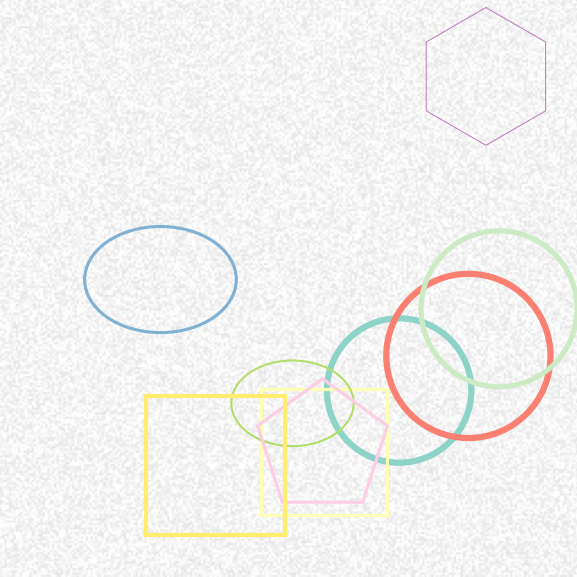[{"shape": "circle", "thickness": 3, "radius": 0.63, "center": [0.691, 0.323]}, {"shape": "square", "thickness": 1.5, "radius": 0.54, "center": [0.561, 0.216]}, {"shape": "circle", "thickness": 3, "radius": 0.71, "center": [0.811, 0.383]}, {"shape": "oval", "thickness": 1.5, "radius": 0.66, "center": [0.278, 0.515]}, {"shape": "oval", "thickness": 1, "radius": 0.53, "center": [0.506, 0.301]}, {"shape": "pentagon", "thickness": 1.5, "radius": 0.59, "center": [0.558, 0.225]}, {"shape": "hexagon", "thickness": 0.5, "radius": 0.6, "center": [0.841, 0.867]}, {"shape": "circle", "thickness": 2.5, "radius": 0.68, "center": [0.864, 0.464]}, {"shape": "square", "thickness": 2, "radius": 0.6, "center": [0.373, 0.193]}]